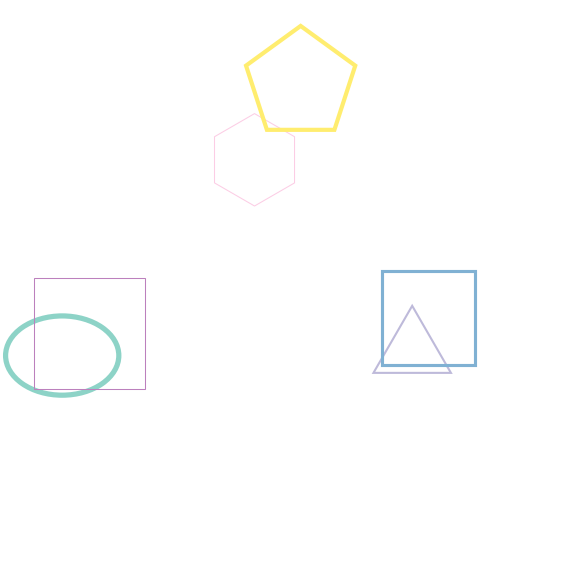[{"shape": "oval", "thickness": 2.5, "radius": 0.49, "center": [0.108, 0.383]}, {"shape": "triangle", "thickness": 1, "radius": 0.39, "center": [0.714, 0.392]}, {"shape": "square", "thickness": 1.5, "radius": 0.41, "center": [0.742, 0.449]}, {"shape": "hexagon", "thickness": 0.5, "radius": 0.4, "center": [0.441, 0.722]}, {"shape": "square", "thickness": 0.5, "radius": 0.48, "center": [0.155, 0.421]}, {"shape": "pentagon", "thickness": 2, "radius": 0.5, "center": [0.521, 0.855]}]